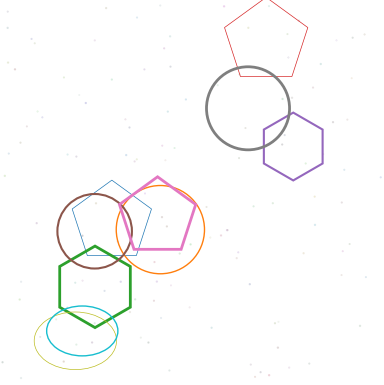[{"shape": "pentagon", "thickness": 0.5, "radius": 0.54, "center": [0.29, 0.424]}, {"shape": "circle", "thickness": 1, "radius": 0.57, "center": [0.417, 0.404]}, {"shape": "hexagon", "thickness": 2, "radius": 0.53, "center": [0.247, 0.255]}, {"shape": "pentagon", "thickness": 0.5, "radius": 0.57, "center": [0.691, 0.893]}, {"shape": "hexagon", "thickness": 1.5, "radius": 0.44, "center": [0.762, 0.619]}, {"shape": "circle", "thickness": 1.5, "radius": 0.48, "center": [0.246, 0.399]}, {"shape": "pentagon", "thickness": 2, "radius": 0.52, "center": [0.409, 0.437]}, {"shape": "circle", "thickness": 2, "radius": 0.54, "center": [0.644, 0.719]}, {"shape": "oval", "thickness": 0.5, "radius": 0.53, "center": [0.196, 0.115]}, {"shape": "oval", "thickness": 1, "radius": 0.46, "center": [0.214, 0.14]}]